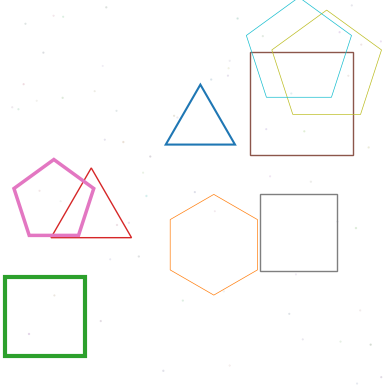[{"shape": "triangle", "thickness": 1.5, "radius": 0.52, "center": [0.52, 0.676]}, {"shape": "hexagon", "thickness": 0.5, "radius": 0.65, "center": [0.555, 0.364]}, {"shape": "square", "thickness": 3, "radius": 0.52, "center": [0.116, 0.178]}, {"shape": "triangle", "thickness": 1, "radius": 0.6, "center": [0.237, 0.443]}, {"shape": "square", "thickness": 1, "radius": 0.67, "center": [0.784, 0.732]}, {"shape": "pentagon", "thickness": 2.5, "radius": 0.54, "center": [0.14, 0.477]}, {"shape": "square", "thickness": 1, "radius": 0.5, "center": [0.776, 0.397]}, {"shape": "pentagon", "thickness": 0.5, "radius": 0.75, "center": [0.848, 0.824]}, {"shape": "pentagon", "thickness": 0.5, "radius": 0.72, "center": [0.776, 0.864]}]